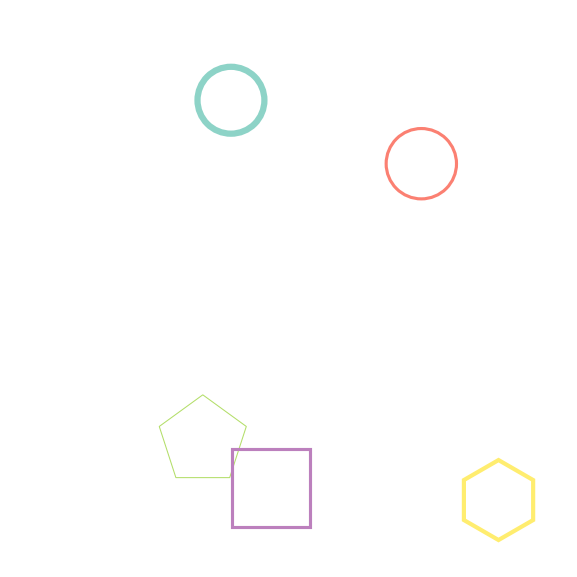[{"shape": "circle", "thickness": 3, "radius": 0.29, "center": [0.4, 0.826]}, {"shape": "circle", "thickness": 1.5, "radius": 0.3, "center": [0.73, 0.716]}, {"shape": "pentagon", "thickness": 0.5, "radius": 0.4, "center": [0.351, 0.236]}, {"shape": "square", "thickness": 1.5, "radius": 0.34, "center": [0.469, 0.154]}, {"shape": "hexagon", "thickness": 2, "radius": 0.35, "center": [0.863, 0.133]}]